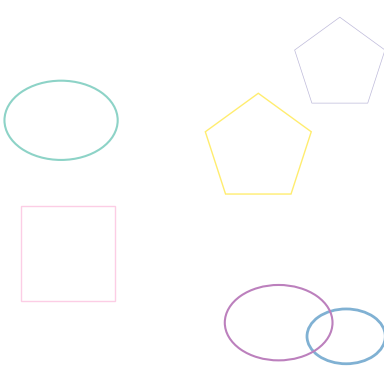[{"shape": "oval", "thickness": 1.5, "radius": 0.74, "center": [0.159, 0.688]}, {"shape": "pentagon", "thickness": 0.5, "radius": 0.62, "center": [0.883, 0.832]}, {"shape": "oval", "thickness": 2, "radius": 0.51, "center": [0.899, 0.126]}, {"shape": "square", "thickness": 1, "radius": 0.62, "center": [0.177, 0.342]}, {"shape": "oval", "thickness": 1.5, "radius": 0.7, "center": [0.724, 0.162]}, {"shape": "pentagon", "thickness": 1, "radius": 0.72, "center": [0.671, 0.613]}]